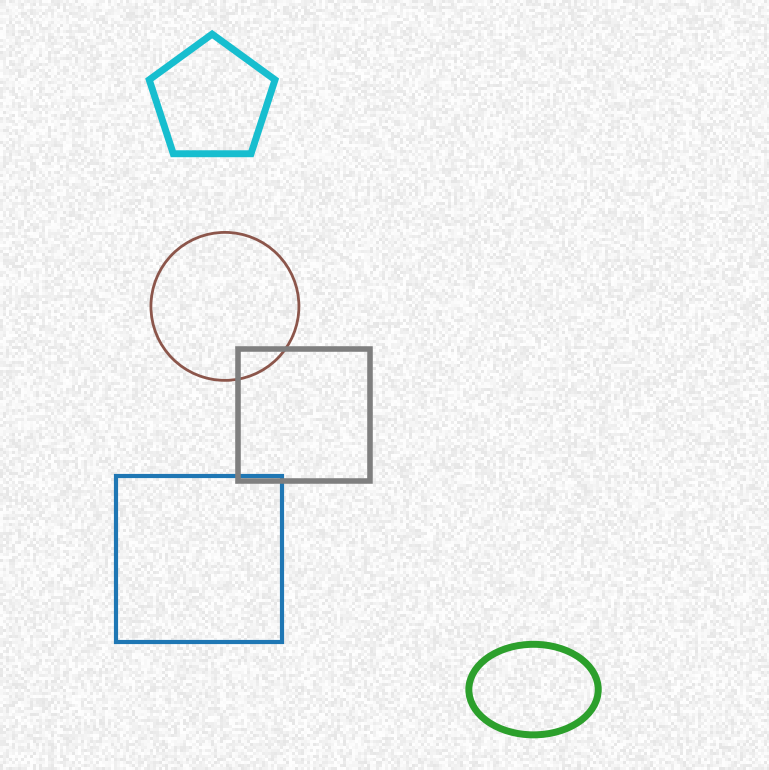[{"shape": "square", "thickness": 1.5, "radius": 0.54, "center": [0.259, 0.274]}, {"shape": "oval", "thickness": 2.5, "radius": 0.42, "center": [0.693, 0.104]}, {"shape": "circle", "thickness": 1, "radius": 0.48, "center": [0.292, 0.602]}, {"shape": "square", "thickness": 2, "radius": 0.43, "center": [0.395, 0.461]}, {"shape": "pentagon", "thickness": 2.5, "radius": 0.43, "center": [0.275, 0.87]}]